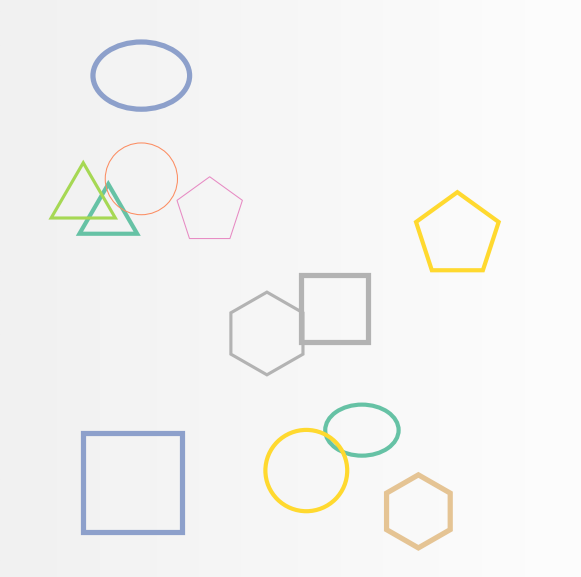[{"shape": "oval", "thickness": 2, "radius": 0.32, "center": [0.623, 0.254]}, {"shape": "triangle", "thickness": 2, "radius": 0.29, "center": [0.186, 0.623]}, {"shape": "circle", "thickness": 0.5, "radius": 0.31, "center": [0.243, 0.689]}, {"shape": "square", "thickness": 2.5, "radius": 0.43, "center": [0.228, 0.164]}, {"shape": "oval", "thickness": 2.5, "radius": 0.42, "center": [0.243, 0.868]}, {"shape": "pentagon", "thickness": 0.5, "radius": 0.3, "center": [0.361, 0.634]}, {"shape": "triangle", "thickness": 1.5, "radius": 0.32, "center": [0.143, 0.654]}, {"shape": "pentagon", "thickness": 2, "radius": 0.37, "center": [0.787, 0.592]}, {"shape": "circle", "thickness": 2, "radius": 0.35, "center": [0.527, 0.184]}, {"shape": "hexagon", "thickness": 2.5, "radius": 0.32, "center": [0.72, 0.114]}, {"shape": "hexagon", "thickness": 1.5, "radius": 0.36, "center": [0.459, 0.422]}, {"shape": "square", "thickness": 2.5, "radius": 0.29, "center": [0.575, 0.466]}]